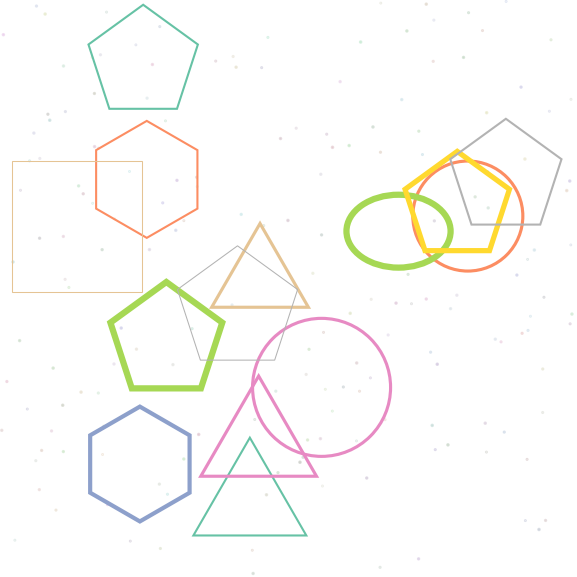[{"shape": "pentagon", "thickness": 1, "radius": 0.5, "center": [0.248, 0.891]}, {"shape": "triangle", "thickness": 1, "radius": 0.56, "center": [0.433, 0.128]}, {"shape": "hexagon", "thickness": 1, "radius": 0.51, "center": [0.254, 0.689]}, {"shape": "circle", "thickness": 1.5, "radius": 0.48, "center": [0.81, 0.625]}, {"shape": "hexagon", "thickness": 2, "radius": 0.5, "center": [0.242, 0.196]}, {"shape": "triangle", "thickness": 1.5, "radius": 0.58, "center": [0.448, 0.232]}, {"shape": "circle", "thickness": 1.5, "radius": 0.6, "center": [0.557, 0.328]}, {"shape": "oval", "thickness": 3, "radius": 0.45, "center": [0.69, 0.599]}, {"shape": "pentagon", "thickness": 3, "radius": 0.51, "center": [0.288, 0.409]}, {"shape": "pentagon", "thickness": 2.5, "radius": 0.48, "center": [0.792, 0.642]}, {"shape": "square", "thickness": 0.5, "radius": 0.56, "center": [0.133, 0.607]}, {"shape": "triangle", "thickness": 1.5, "radius": 0.48, "center": [0.45, 0.515]}, {"shape": "pentagon", "thickness": 0.5, "radius": 0.55, "center": [0.411, 0.464]}, {"shape": "pentagon", "thickness": 1, "radius": 0.51, "center": [0.876, 0.692]}]